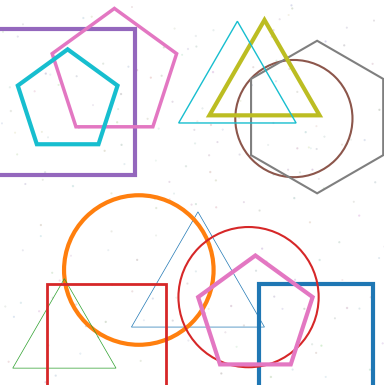[{"shape": "square", "thickness": 3, "radius": 0.74, "center": [0.821, 0.115]}, {"shape": "triangle", "thickness": 0.5, "radius": 1.0, "center": [0.514, 0.25]}, {"shape": "circle", "thickness": 3, "radius": 0.97, "center": [0.361, 0.299]}, {"shape": "triangle", "thickness": 0.5, "radius": 0.77, "center": [0.167, 0.121]}, {"shape": "circle", "thickness": 1.5, "radius": 0.91, "center": [0.646, 0.228]}, {"shape": "square", "thickness": 2, "radius": 0.77, "center": [0.276, 0.107]}, {"shape": "square", "thickness": 3, "radius": 0.94, "center": [0.161, 0.735]}, {"shape": "circle", "thickness": 1.5, "radius": 0.76, "center": [0.763, 0.692]}, {"shape": "pentagon", "thickness": 2.5, "radius": 0.85, "center": [0.297, 0.808]}, {"shape": "pentagon", "thickness": 3, "radius": 0.78, "center": [0.663, 0.18]}, {"shape": "hexagon", "thickness": 1.5, "radius": 0.99, "center": [0.824, 0.696]}, {"shape": "triangle", "thickness": 3, "radius": 0.83, "center": [0.687, 0.783]}, {"shape": "triangle", "thickness": 1, "radius": 0.88, "center": [0.617, 0.769]}, {"shape": "pentagon", "thickness": 3, "radius": 0.68, "center": [0.176, 0.736]}]